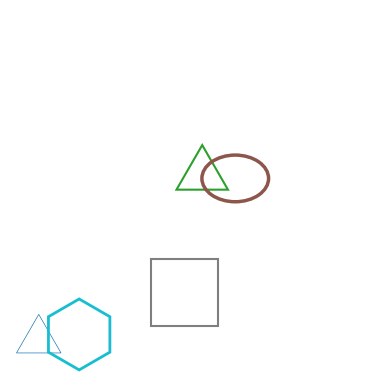[{"shape": "triangle", "thickness": 0.5, "radius": 0.33, "center": [0.101, 0.117]}, {"shape": "triangle", "thickness": 1.5, "radius": 0.39, "center": [0.525, 0.546]}, {"shape": "oval", "thickness": 2.5, "radius": 0.43, "center": [0.611, 0.537]}, {"shape": "square", "thickness": 1.5, "radius": 0.44, "center": [0.479, 0.24]}, {"shape": "hexagon", "thickness": 2, "radius": 0.46, "center": [0.206, 0.131]}]